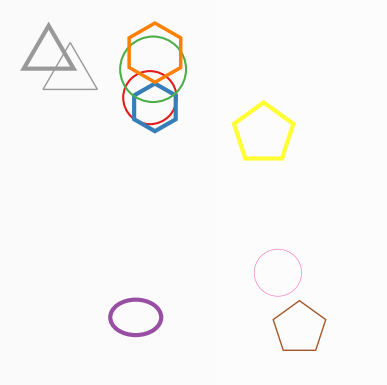[{"shape": "circle", "thickness": 1.5, "radius": 0.34, "center": [0.387, 0.746]}, {"shape": "hexagon", "thickness": 3, "radius": 0.31, "center": [0.4, 0.721]}, {"shape": "circle", "thickness": 1.5, "radius": 0.43, "center": [0.395, 0.82]}, {"shape": "oval", "thickness": 3, "radius": 0.33, "center": [0.35, 0.176]}, {"shape": "hexagon", "thickness": 2.5, "radius": 0.38, "center": [0.4, 0.863]}, {"shape": "pentagon", "thickness": 3, "radius": 0.4, "center": [0.68, 0.653]}, {"shape": "pentagon", "thickness": 1, "radius": 0.36, "center": [0.773, 0.148]}, {"shape": "circle", "thickness": 0.5, "radius": 0.31, "center": [0.717, 0.292]}, {"shape": "triangle", "thickness": 3, "radius": 0.37, "center": [0.126, 0.859]}, {"shape": "triangle", "thickness": 1, "radius": 0.41, "center": [0.181, 0.808]}]